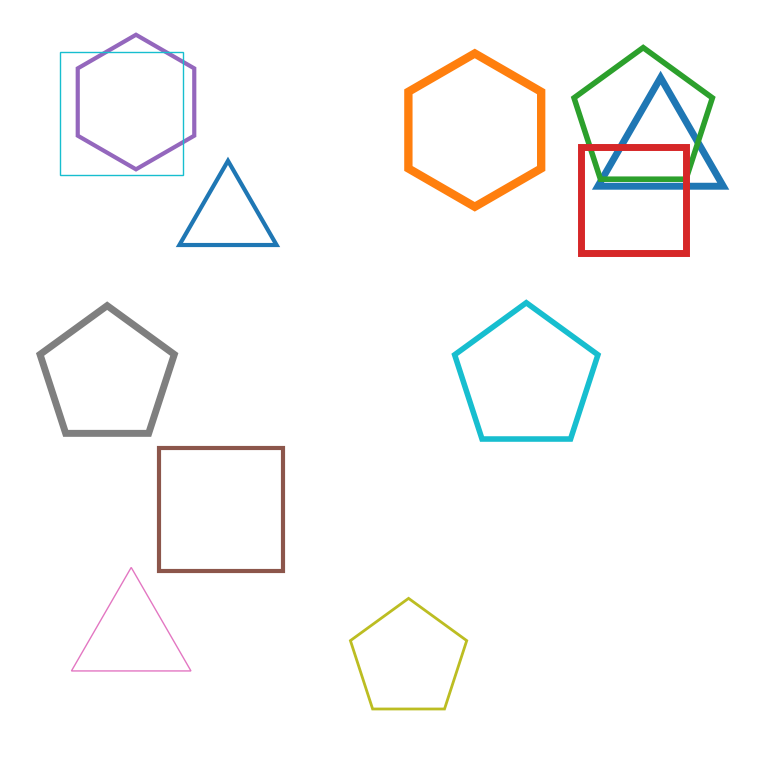[{"shape": "triangle", "thickness": 2.5, "radius": 0.47, "center": [0.858, 0.805]}, {"shape": "triangle", "thickness": 1.5, "radius": 0.36, "center": [0.296, 0.718]}, {"shape": "hexagon", "thickness": 3, "radius": 0.5, "center": [0.617, 0.831]}, {"shape": "pentagon", "thickness": 2, "radius": 0.47, "center": [0.835, 0.844]}, {"shape": "square", "thickness": 2.5, "radius": 0.34, "center": [0.823, 0.74]}, {"shape": "hexagon", "thickness": 1.5, "radius": 0.44, "center": [0.177, 0.867]}, {"shape": "square", "thickness": 1.5, "radius": 0.4, "center": [0.287, 0.338]}, {"shape": "triangle", "thickness": 0.5, "radius": 0.45, "center": [0.17, 0.173]}, {"shape": "pentagon", "thickness": 2.5, "radius": 0.46, "center": [0.139, 0.511]}, {"shape": "pentagon", "thickness": 1, "radius": 0.4, "center": [0.531, 0.143]}, {"shape": "pentagon", "thickness": 2, "radius": 0.49, "center": [0.683, 0.509]}, {"shape": "square", "thickness": 0.5, "radius": 0.4, "center": [0.157, 0.853]}]